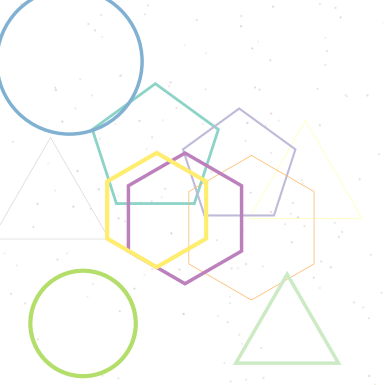[{"shape": "pentagon", "thickness": 2, "radius": 0.86, "center": [0.404, 0.611]}, {"shape": "triangle", "thickness": 0.5, "radius": 0.85, "center": [0.794, 0.517]}, {"shape": "pentagon", "thickness": 1.5, "radius": 0.77, "center": [0.621, 0.565]}, {"shape": "circle", "thickness": 2.5, "radius": 0.94, "center": [0.18, 0.84]}, {"shape": "hexagon", "thickness": 0.5, "radius": 0.94, "center": [0.653, 0.408]}, {"shape": "circle", "thickness": 3, "radius": 0.68, "center": [0.216, 0.16]}, {"shape": "triangle", "thickness": 0.5, "radius": 0.88, "center": [0.131, 0.467]}, {"shape": "hexagon", "thickness": 2.5, "radius": 0.85, "center": [0.481, 0.433]}, {"shape": "triangle", "thickness": 2.5, "radius": 0.77, "center": [0.746, 0.134]}, {"shape": "hexagon", "thickness": 3, "radius": 0.74, "center": [0.407, 0.455]}]